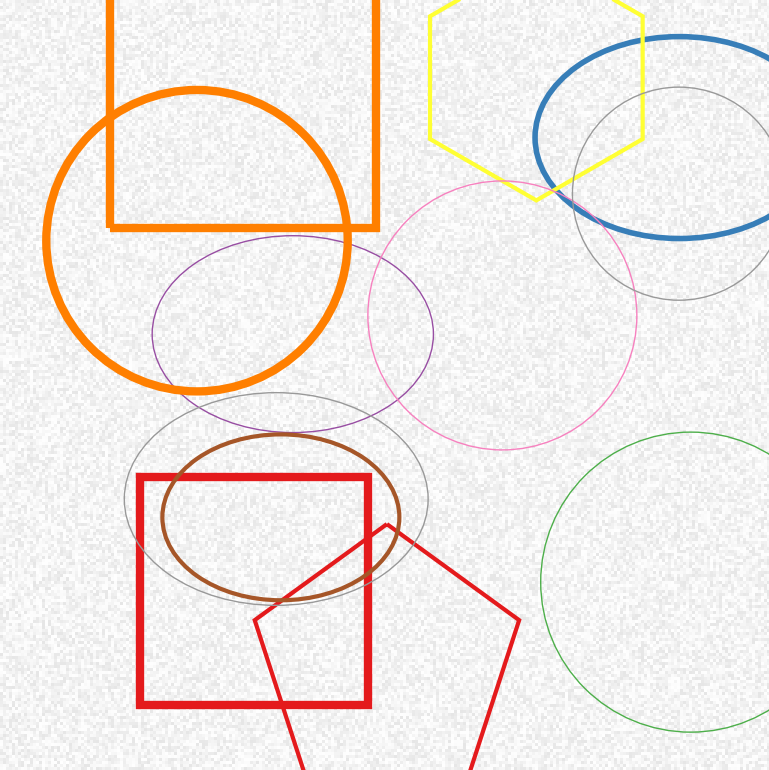[{"shape": "square", "thickness": 3, "radius": 0.74, "center": [0.33, 0.233]}, {"shape": "pentagon", "thickness": 1.5, "radius": 0.9, "center": [0.503, 0.139]}, {"shape": "oval", "thickness": 2, "radius": 0.94, "center": [0.882, 0.821]}, {"shape": "circle", "thickness": 0.5, "radius": 0.97, "center": [0.897, 0.244]}, {"shape": "oval", "thickness": 0.5, "radius": 0.91, "center": [0.38, 0.566]}, {"shape": "square", "thickness": 3, "radius": 0.86, "center": [0.316, 0.876]}, {"shape": "circle", "thickness": 3, "radius": 0.98, "center": [0.256, 0.687]}, {"shape": "hexagon", "thickness": 1.5, "radius": 0.8, "center": [0.697, 0.899]}, {"shape": "oval", "thickness": 1.5, "radius": 0.77, "center": [0.365, 0.328]}, {"shape": "circle", "thickness": 0.5, "radius": 0.87, "center": [0.652, 0.59]}, {"shape": "oval", "thickness": 0.5, "radius": 0.99, "center": [0.359, 0.352]}, {"shape": "circle", "thickness": 0.5, "radius": 0.69, "center": [0.882, 0.748]}]